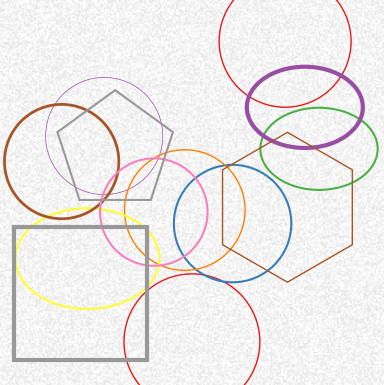[{"shape": "circle", "thickness": 1, "radius": 0.88, "center": [0.499, 0.112]}, {"shape": "circle", "thickness": 1, "radius": 0.86, "center": [0.741, 0.893]}, {"shape": "circle", "thickness": 1.5, "radius": 0.76, "center": [0.604, 0.419]}, {"shape": "oval", "thickness": 1.5, "radius": 0.76, "center": [0.829, 0.613]}, {"shape": "oval", "thickness": 3, "radius": 0.75, "center": [0.792, 0.721]}, {"shape": "circle", "thickness": 0.5, "radius": 0.76, "center": [0.271, 0.647]}, {"shape": "circle", "thickness": 1, "radius": 0.78, "center": [0.48, 0.454]}, {"shape": "oval", "thickness": 1.5, "radius": 0.94, "center": [0.227, 0.328]}, {"shape": "hexagon", "thickness": 1, "radius": 0.97, "center": [0.747, 0.462]}, {"shape": "circle", "thickness": 2, "radius": 0.74, "center": [0.16, 0.58]}, {"shape": "circle", "thickness": 1.5, "radius": 0.7, "center": [0.4, 0.449]}, {"shape": "pentagon", "thickness": 1.5, "radius": 0.79, "center": [0.299, 0.608]}, {"shape": "square", "thickness": 3, "radius": 0.86, "center": [0.209, 0.237]}]